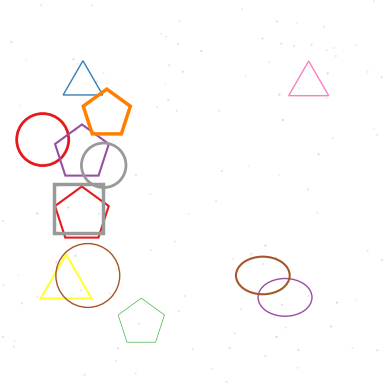[{"shape": "pentagon", "thickness": 1.5, "radius": 0.37, "center": [0.213, 0.442]}, {"shape": "circle", "thickness": 2, "radius": 0.34, "center": [0.111, 0.637]}, {"shape": "triangle", "thickness": 1, "radius": 0.3, "center": [0.215, 0.783]}, {"shape": "pentagon", "thickness": 0.5, "radius": 0.32, "center": [0.367, 0.162]}, {"shape": "pentagon", "thickness": 1.5, "radius": 0.37, "center": [0.213, 0.603]}, {"shape": "oval", "thickness": 1, "radius": 0.35, "center": [0.74, 0.228]}, {"shape": "pentagon", "thickness": 2.5, "radius": 0.32, "center": [0.277, 0.704]}, {"shape": "triangle", "thickness": 1.5, "radius": 0.38, "center": [0.172, 0.263]}, {"shape": "circle", "thickness": 1, "radius": 0.41, "center": [0.228, 0.284]}, {"shape": "oval", "thickness": 1.5, "radius": 0.35, "center": [0.683, 0.284]}, {"shape": "triangle", "thickness": 1, "radius": 0.3, "center": [0.802, 0.781]}, {"shape": "square", "thickness": 2.5, "radius": 0.32, "center": [0.204, 0.459]}, {"shape": "circle", "thickness": 2, "radius": 0.29, "center": [0.269, 0.571]}]